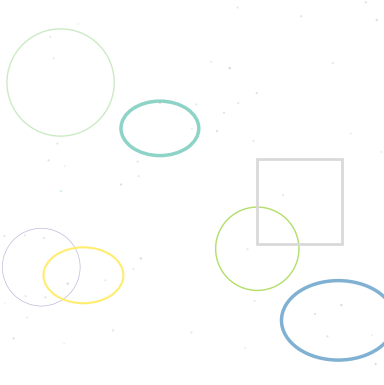[{"shape": "oval", "thickness": 2.5, "radius": 0.51, "center": [0.415, 0.667]}, {"shape": "circle", "thickness": 0.5, "radius": 0.5, "center": [0.107, 0.306]}, {"shape": "oval", "thickness": 2.5, "radius": 0.74, "center": [0.879, 0.168]}, {"shape": "circle", "thickness": 1, "radius": 0.54, "center": [0.668, 0.354]}, {"shape": "square", "thickness": 2, "radius": 0.55, "center": [0.778, 0.477]}, {"shape": "circle", "thickness": 1, "radius": 0.7, "center": [0.157, 0.786]}, {"shape": "oval", "thickness": 1.5, "radius": 0.52, "center": [0.217, 0.285]}]